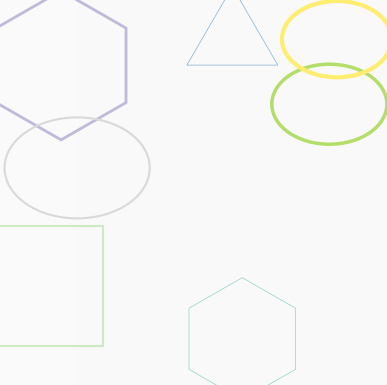[{"shape": "hexagon", "thickness": 0.5, "radius": 0.79, "center": [0.625, 0.12]}, {"shape": "hexagon", "thickness": 2, "radius": 0.97, "center": [0.158, 0.83]}, {"shape": "triangle", "thickness": 0.5, "radius": 0.68, "center": [0.6, 0.899]}, {"shape": "oval", "thickness": 2.5, "radius": 0.74, "center": [0.85, 0.729]}, {"shape": "oval", "thickness": 1.5, "radius": 0.94, "center": [0.199, 0.564]}, {"shape": "square", "thickness": 1.5, "radius": 0.78, "center": [0.11, 0.257]}, {"shape": "oval", "thickness": 3, "radius": 0.71, "center": [0.869, 0.898]}]